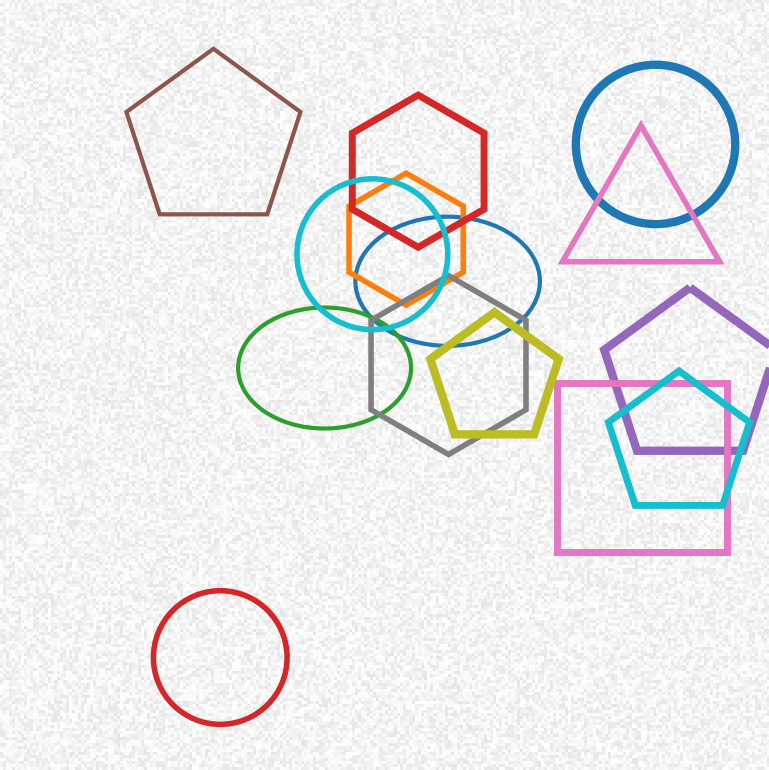[{"shape": "circle", "thickness": 3, "radius": 0.52, "center": [0.851, 0.812]}, {"shape": "oval", "thickness": 1.5, "radius": 0.6, "center": [0.581, 0.635]}, {"shape": "hexagon", "thickness": 2, "radius": 0.43, "center": [0.527, 0.689]}, {"shape": "oval", "thickness": 1.5, "radius": 0.56, "center": [0.422, 0.522]}, {"shape": "hexagon", "thickness": 2.5, "radius": 0.49, "center": [0.543, 0.778]}, {"shape": "circle", "thickness": 2, "radius": 0.43, "center": [0.286, 0.146]}, {"shape": "pentagon", "thickness": 3, "radius": 0.59, "center": [0.896, 0.509]}, {"shape": "pentagon", "thickness": 1.5, "radius": 0.59, "center": [0.277, 0.818]}, {"shape": "triangle", "thickness": 2, "radius": 0.59, "center": [0.832, 0.719]}, {"shape": "square", "thickness": 2.5, "radius": 0.55, "center": [0.834, 0.393]}, {"shape": "hexagon", "thickness": 2, "radius": 0.58, "center": [0.582, 0.526]}, {"shape": "pentagon", "thickness": 3, "radius": 0.44, "center": [0.642, 0.507]}, {"shape": "pentagon", "thickness": 2.5, "radius": 0.48, "center": [0.882, 0.422]}, {"shape": "circle", "thickness": 2, "radius": 0.49, "center": [0.484, 0.67]}]